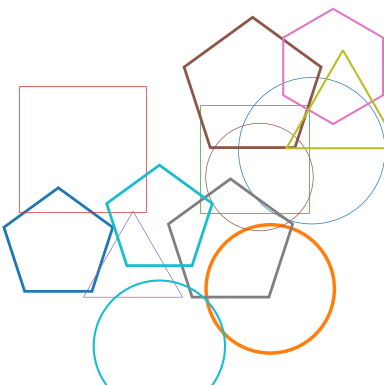[{"shape": "circle", "thickness": 0.5, "radius": 0.95, "center": [0.81, 0.609]}, {"shape": "pentagon", "thickness": 2, "radius": 0.74, "center": [0.151, 0.364]}, {"shape": "circle", "thickness": 2.5, "radius": 0.83, "center": [0.702, 0.25]}, {"shape": "square", "thickness": 0.5, "radius": 0.7, "center": [0.661, 0.587]}, {"shape": "square", "thickness": 0.5, "radius": 0.82, "center": [0.214, 0.612]}, {"shape": "triangle", "thickness": 0.5, "radius": 0.74, "center": [0.346, 0.303]}, {"shape": "pentagon", "thickness": 2, "radius": 0.94, "center": [0.656, 0.768]}, {"shape": "circle", "thickness": 0.5, "radius": 0.7, "center": [0.674, 0.54]}, {"shape": "hexagon", "thickness": 1.5, "radius": 0.75, "center": [0.865, 0.827]}, {"shape": "pentagon", "thickness": 2, "radius": 0.85, "center": [0.599, 0.366]}, {"shape": "triangle", "thickness": 1.5, "radius": 0.85, "center": [0.891, 0.7]}, {"shape": "pentagon", "thickness": 2, "radius": 0.72, "center": [0.414, 0.427]}, {"shape": "circle", "thickness": 1.5, "radius": 0.85, "center": [0.414, 0.101]}]